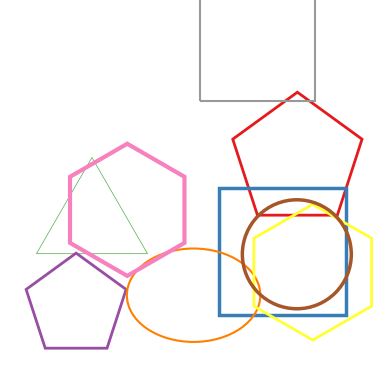[{"shape": "pentagon", "thickness": 2, "radius": 0.88, "center": [0.772, 0.584]}, {"shape": "square", "thickness": 2.5, "radius": 0.83, "center": [0.734, 0.347]}, {"shape": "triangle", "thickness": 0.5, "radius": 0.83, "center": [0.239, 0.424]}, {"shape": "pentagon", "thickness": 2, "radius": 0.68, "center": [0.198, 0.206]}, {"shape": "oval", "thickness": 1.5, "radius": 0.87, "center": [0.503, 0.233]}, {"shape": "hexagon", "thickness": 2, "radius": 0.88, "center": [0.812, 0.293]}, {"shape": "circle", "thickness": 2.5, "radius": 0.71, "center": [0.771, 0.34]}, {"shape": "hexagon", "thickness": 3, "radius": 0.86, "center": [0.33, 0.455]}, {"shape": "square", "thickness": 1.5, "radius": 0.75, "center": [0.668, 0.887]}]